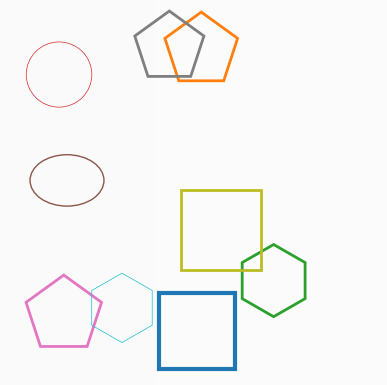[{"shape": "square", "thickness": 3, "radius": 0.49, "center": [0.508, 0.14]}, {"shape": "pentagon", "thickness": 2, "radius": 0.49, "center": [0.519, 0.87]}, {"shape": "hexagon", "thickness": 2, "radius": 0.47, "center": [0.706, 0.271]}, {"shape": "circle", "thickness": 0.5, "radius": 0.42, "center": [0.152, 0.806]}, {"shape": "oval", "thickness": 1, "radius": 0.48, "center": [0.173, 0.531]}, {"shape": "pentagon", "thickness": 2, "radius": 0.51, "center": [0.165, 0.183]}, {"shape": "pentagon", "thickness": 2, "radius": 0.47, "center": [0.437, 0.877]}, {"shape": "square", "thickness": 2, "radius": 0.52, "center": [0.57, 0.403]}, {"shape": "hexagon", "thickness": 0.5, "radius": 0.45, "center": [0.315, 0.2]}]